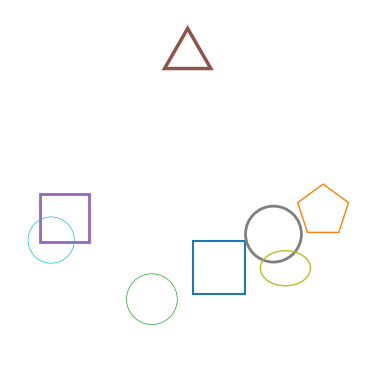[{"shape": "square", "thickness": 1.5, "radius": 0.34, "center": [0.569, 0.305]}, {"shape": "pentagon", "thickness": 1, "radius": 0.35, "center": [0.839, 0.452]}, {"shape": "circle", "thickness": 0.5, "radius": 0.33, "center": [0.395, 0.223]}, {"shape": "square", "thickness": 2, "radius": 0.31, "center": [0.168, 0.433]}, {"shape": "triangle", "thickness": 2.5, "radius": 0.35, "center": [0.487, 0.857]}, {"shape": "circle", "thickness": 2, "radius": 0.36, "center": [0.71, 0.392]}, {"shape": "oval", "thickness": 1, "radius": 0.33, "center": [0.741, 0.303]}, {"shape": "circle", "thickness": 0.5, "radius": 0.3, "center": [0.133, 0.377]}]